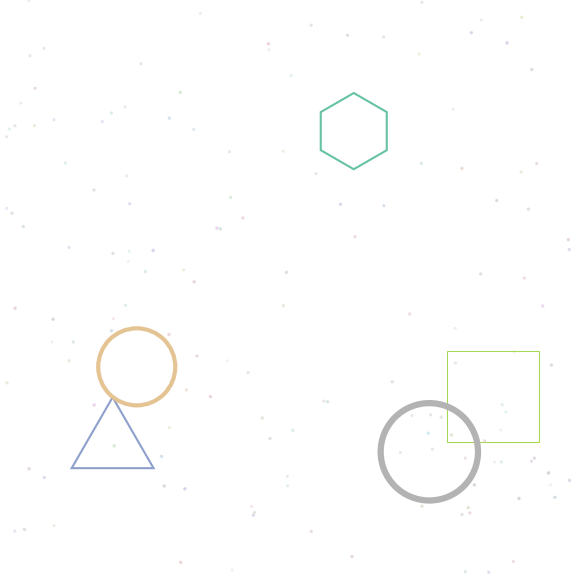[{"shape": "hexagon", "thickness": 1, "radius": 0.33, "center": [0.613, 0.772]}, {"shape": "triangle", "thickness": 1, "radius": 0.41, "center": [0.195, 0.229]}, {"shape": "square", "thickness": 0.5, "radius": 0.4, "center": [0.853, 0.313]}, {"shape": "circle", "thickness": 2, "radius": 0.33, "center": [0.237, 0.364]}, {"shape": "circle", "thickness": 3, "radius": 0.42, "center": [0.743, 0.217]}]